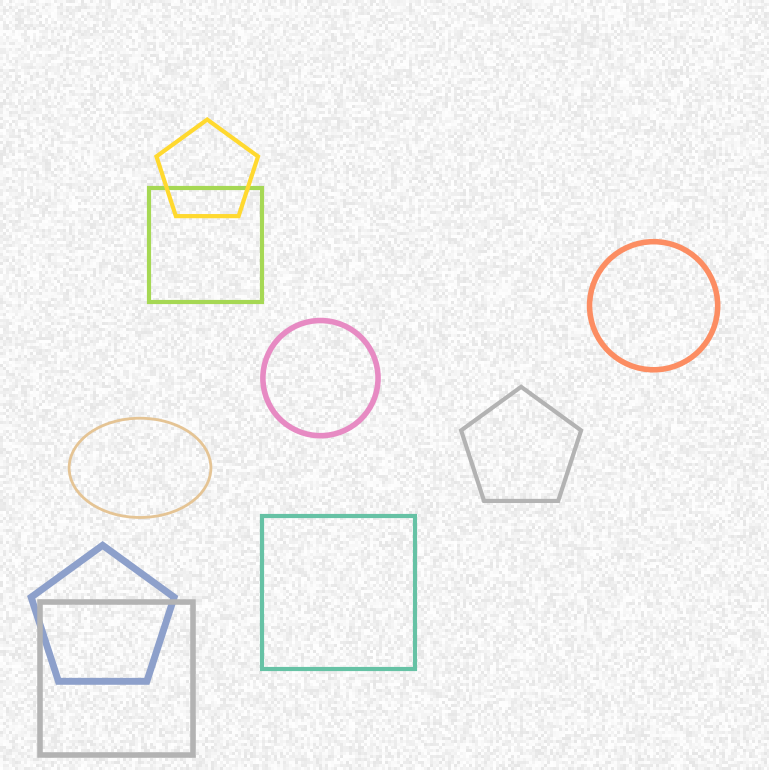[{"shape": "square", "thickness": 1.5, "radius": 0.5, "center": [0.439, 0.23]}, {"shape": "circle", "thickness": 2, "radius": 0.42, "center": [0.849, 0.603]}, {"shape": "pentagon", "thickness": 2.5, "radius": 0.49, "center": [0.133, 0.194]}, {"shape": "circle", "thickness": 2, "radius": 0.37, "center": [0.416, 0.509]}, {"shape": "square", "thickness": 1.5, "radius": 0.37, "center": [0.267, 0.682]}, {"shape": "pentagon", "thickness": 1.5, "radius": 0.35, "center": [0.269, 0.775]}, {"shape": "oval", "thickness": 1, "radius": 0.46, "center": [0.182, 0.392]}, {"shape": "pentagon", "thickness": 1.5, "radius": 0.41, "center": [0.677, 0.416]}, {"shape": "square", "thickness": 2, "radius": 0.5, "center": [0.152, 0.119]}]